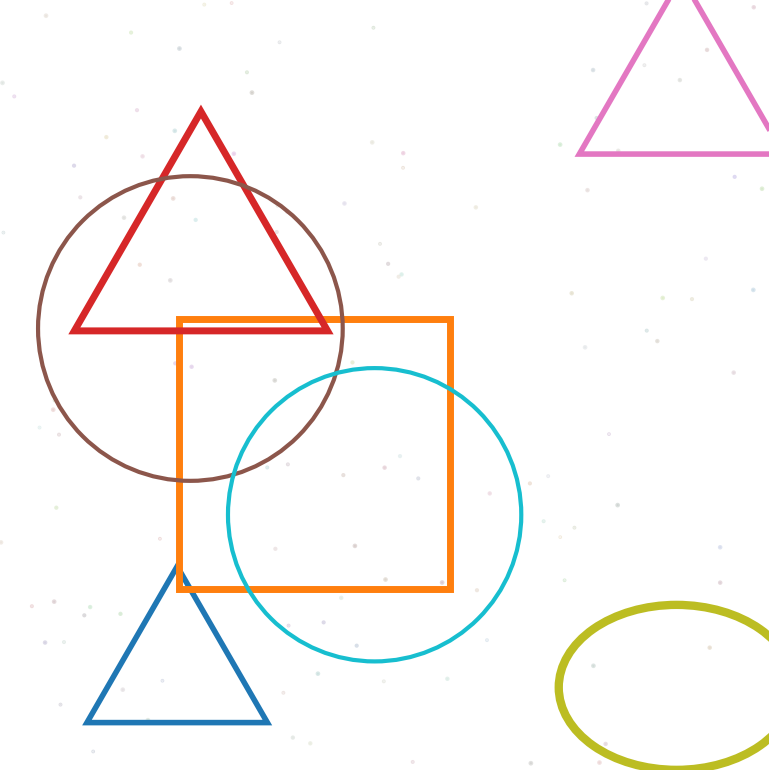[{"shape": "triangle", "thickness": 2, "radius": 0.68, "center": [0.23, 0.129]}, {"shape": "square", "thickness": 2.5, "radius": 0.88, "center": [0.408, 0.41]}, {"shape": "triangle", "thickness": 2.5, "radius": 0.95, "center": [0.261, 0.665]}, {"shape": "circle", "thickness": 1.5, "radius": 0.99, "center": [0.247, 0.573]}, {"shape": "triangle", "thickness": 2, "radius": 0.77, "center": [0.885, 0.877]}, {"shape": "oval", "thickness": 3, "radius": 0.77, "center": [0.879, 0.107]}, {"shape": "circle", "thickness": 1.5, "radius": 0.95, "center": [0.487, 0.331]}]